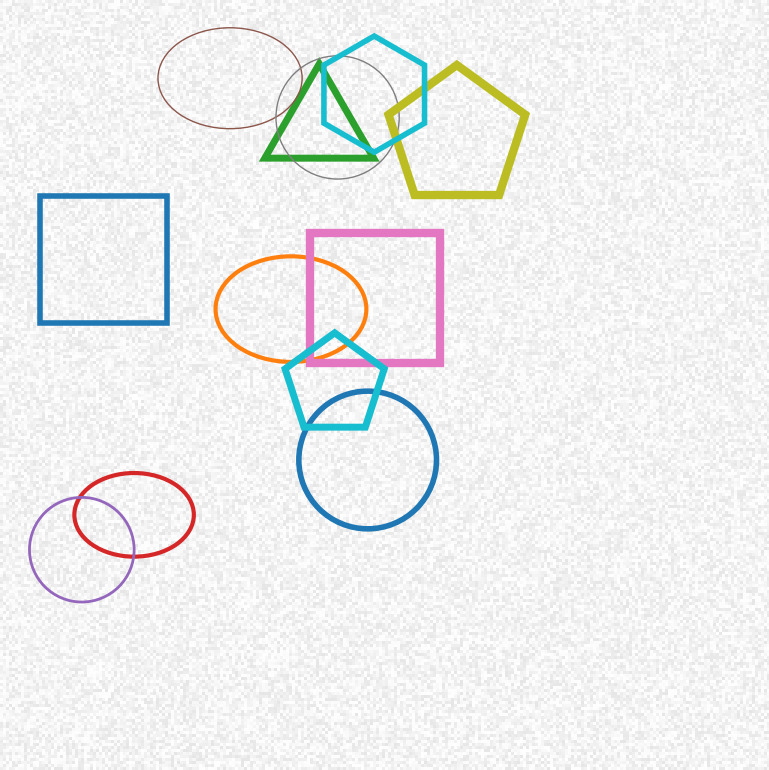[{"shape": "circle", "thickness": 2, "radius": 0.45, "center": [0.477, 0.403]}, {"shape": "square", "thickness": 2, "radius": 0.41, "center": [0.134, 0.663]}, {"shape": "oval", "thickness": 1.5, "radius": 0.49, "center": [0.378, 0.599]}, {"shape": "triangle", "thickness": 2.5, "radius": 0.41, "center": [0.415, 0.835]}, {"shape": "oval", "thickness": 1.5, "radius": 0.39, "center": [0.174, 0.331]}, {"shape": "circle", "thickness": 1, "radius": 0.34, "center": [0.106, 0.286]}, {"shape": "oval", "thickness": 0.5, "radius": 0.47, "center": [0.299, 0.898]}, {"shape": "square", "thickness": 3, "radius": 0.42, "center": [0.487, 0.613]}, {"shape": "circle", "thickness": 0.5, "radius": 0.4, "center": [0.438, 0.847]}, {"shape": "pentagon", "thickness": 3, "radius": 0.47, "center": [0.593, 0.822]}, {"shape": "hexagon", "thickness": 2, "radius": 0.38, "center": [0.486, 0.878]}, {"shape": "pentagon", "thickness": 2.5, "radius": 0.34, "center": [0.435, 0.5]}]